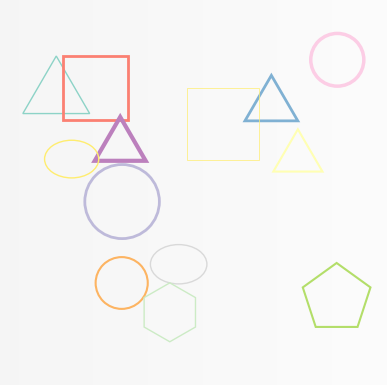[{"shape": "triangle", "thickness": 1, "radius": 0.5, "center": [0.145, 0.755]}, {"shape": "triangle", "thickness": 1.5, "radius": 0.37, "center": [0.769, 0.591]}, {"shape": "circle", "thickness": 2, "radius": 0.48, "center": [0.315, 0.476]}, {"shape": "square", "thickness": 2, "radius": 0.42, "center": [0.246, 0.772]}, {"shape": "triangle", "thickness": 2, "radius": 0.39, "center": [0.7, 0.725]}, {"shape": "circle", "thickness": 1.5, "radius": 0.34, "center": [0.314, 0.265]}, {"shape": "pentagon", "thickness": 1.5, "radius": 0.46, "center": [0.869, 0.225]}, {"shape": "circle", "thickness": 2.5, "radius": 0.34, "center": [0.87, 0.845]}, {"shape": "oval", "thickness": 1, "radius": 0.36, "center": [0.461, 0.314]}, {"shape": "triangle", "thickness": 3, "radius": 0.38, "center": [0.31, 0.62]}, {"shape": "hexagon", "thickness": 1, "radius": 0.38, "center": [0.438, 0.189]}, {"shape": "oval", "thickness": 1, "radius": 0.35, "center": [0.185, 0.587]}, {"shape": "square", "thickness": 0.5, "radius": 0.46, "center": [0.575, 0.678]}]